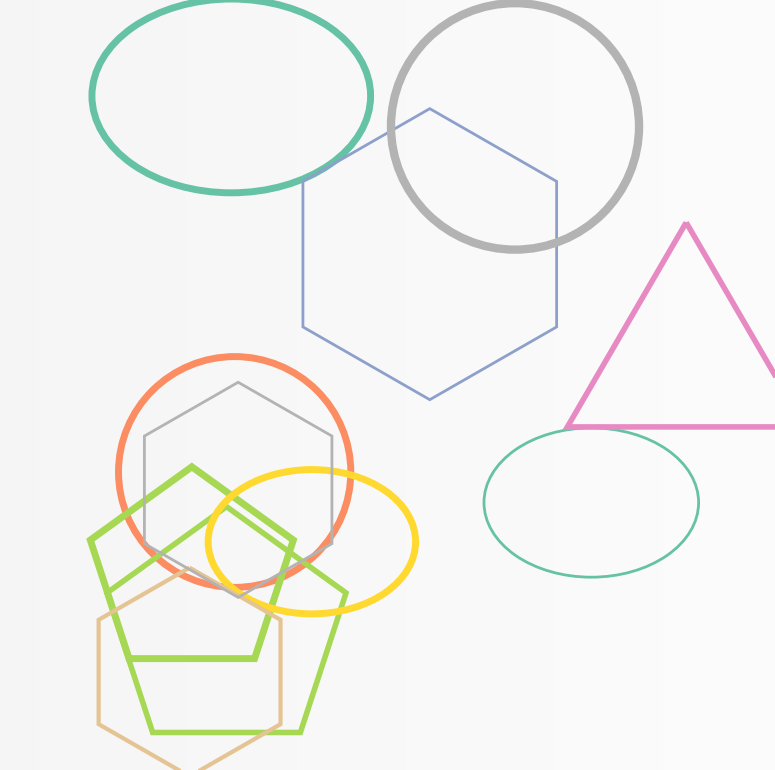[{"shape": "oval", "thickness": 1, "radius": 0.69, "center": [0.763, 0.347]}, {"shape": "oval", "thickness": 2.5, "radius": 0.9, "center": [0.298, 0.875]}, {"shape": "circle", "thickness": 2.5, "radius": 0.75, "center": [0.303, 0.387]}, {"shape": "hexagon", "thickness": 1, "radius": 0.94, "center": [0.555, 0.67]}, {"shape": "triangle", "thickness": 2, "radius": 0.89, "center": [0.885, 0.534]}, {"shape": "pentagon", "thickness": 2.5, "radius": 0.69, "center": [0.248, 0.256]}, {"shape": "pentagon", "thickness": 2, "radius": 0.81, "center": [0.292, 0.18]}, {"shape": "oval", "thickness": 2.5, "radius": 0.67, "center": [0.402, 0.296]}, {"shape": "hexagon", "thickness": 1.5, "radius": 0.68, "center": [0.245, 0.127]}, {"shape": "hexagon", "thickness": 1, "radius": 0.7, "center": [0.307, 0.364]}, {"shape": "circle", "thickness": 3, "radius": 0.8, "center": [0.665, 0.836]}]